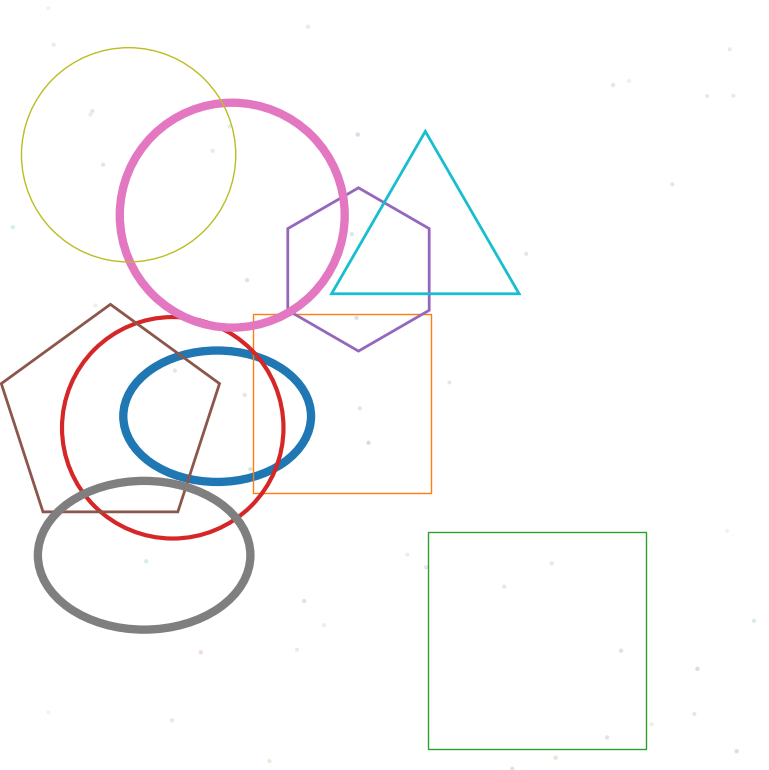[{"shape": "oval", "thickness": 3, "radius": 0.61, "center": [0.282, 0.459]}, {"shape": "square", "thickness": 0.5, "radius": 0.58, "center": [0.444, 0.476]}, {"shape": "square", "thickness": 0.5, "radius": 0.7, "center": [0.697, 0.168]}, {"shape": "circle", "thickness": 1.5, "radius": 0.72, "center": [0.224, 0.444]}, {"shape": "hexagon", "thickness": 1, "radius": 0.53, "center": [0.466, 0.65]}, {"shape": "pentagon", "thickness": 1, "radius": 0.74, "center": [0.143, 0.456]}, {"shape": "circle", "thickness": 3, "radius": 0.73, "center": [0.302, 0.721]}, {"shape": "oval", "thickness": 3, "radius": 0.69, "center": [0.187, 0.279]}, {"shape": "circle", "thickness": 0.5, "radius": 0.7, "center": [0.167, 0.799]}, {"shape": "triangle", "thickness": 1, "radius": 0.7, "center": [0.552, 0.689]}]